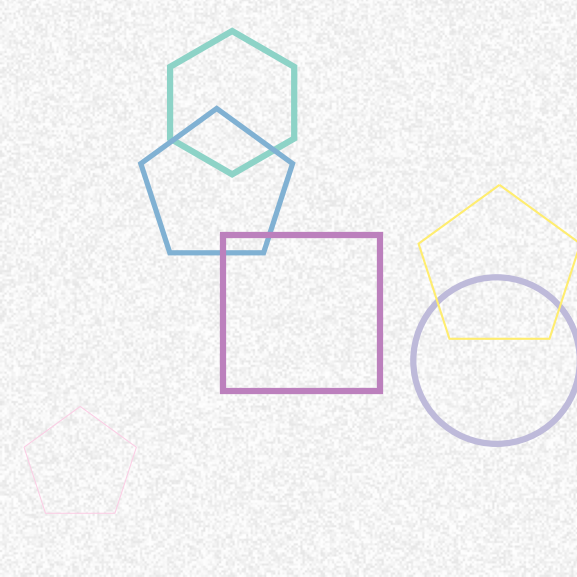[{"shape": "hexagon", "thickness": 3, "radius": 0.62, "center": [0.402, 0.821]}, {"shape": "circle", "thickness": 3, "radius": 0.72, "center": [0.86, 0.375]}, {"shape": "pentagon", "thickness": 2.5, "radius": 0.69, "center": [0.375, 0.673]}, {"shape": "pentagon", "thickness": 0.5, "radius": 0.51, "center": [0.139, 0.193]}, {"shape": "square", "thickness": 3, "radius": 0.68, "center": [0.523, 0.457]}, {"shape": "pentagon", "thickness": 1, "radius": 0.74, "center": [0.865, 0.532]}]